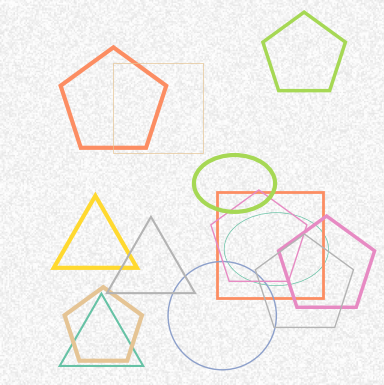[{"shape": "triangle", "thickness": 1.5, "radius": 0.63, "center": [0.263, 0.112]}, {"shape": "oval", "thickness": 0.5, "radius": 0.68, "center": [0.718, 0.353]}, {"shape": "square", "thickness": 2, "radius": 0.69, "center": [0.701, 0.364]}, {"shape": "pentagon", "thickness": 3, "radius": 0.72, "center": [0.295, 0.733]}, {"shape": "circle", "thickness": 1, "radius": 0.7, "center": [0.577, 0.18]}, {"shape": "pentagon", "thickness": 1, "radius": 0.66, "center": [0.672, 0.375]}, {"shape": "pentagon", "thickness": 2.5, "radius": 0.66, "center": [0.848, 0.308]}, {"shape": "pentagon", "thickness": 2.5, "radius": 0.56, "center": [0.79, 0.856]}, {"shape": "oval", "thickness": 3, "radius": 0.53, "center": [0.609, 0.523]}, {"shape": "triangle", "thickness": 3, "radius": 0.62, "center": [0.248, 0.367]}, {"shape": "pentagon", "thickness": 3, "radius": 0.53, "center": [0.268, 0.149]}, {"shape": "square", "thickness": 0.5, "radius": 0.59, "center": [0.41, 0.72]}, {"shape": "pentagon", "thickness": 1, "radius": 0.67, "center": [0.791, 0.258]}, {"shape": "triangle", "thickness": 1.5, "radius": 0.66, "center": [0.392, 0.305]}]